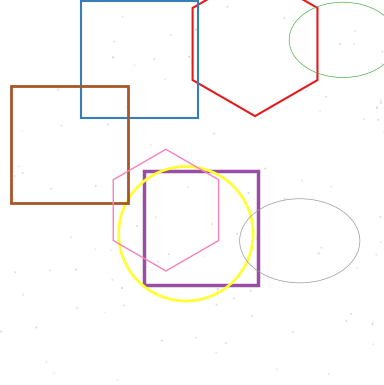[{"shape": "hexagon", "thickness": 1.5, "radius": 0.94, "center": [0.662, 0.886]}, {"shape": "square", "thickness": 1.5, "radius": 0.76, "center": [0.361, 0.846]}, {"shape": "oval", "thickness": 0.5, "radius": 0.7, "center": [0.891, 0.896]}, {"shape": "square", "thickness": 2.5, "radius": 0.74, "center": [0.522, 0.407]}, {"shape": "circle", "thickness": 2, "radius": 0.87, "center": [0.483, 0.393]}, {"shape": "square", "thickness": 2, "radius": 0.76, "center": [0.18, 0.624]}, {"shape": "hexagon", "thickness": 1, "radius": 0.79, "center": [0.431, 0.454]}, {"shape": "oval", "thickness": 0.5, "radius": 0.78, "center": [0.779, 0.375]}]